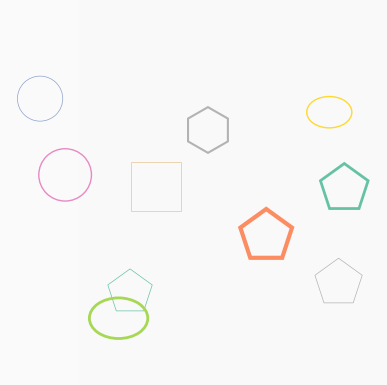[{"shape": "pentagon", "thickness": 0.5, "radius": 0.3, "center": [0.336, 0.241]}, {"shape": "pentagon", "thickness": 2, "radius": 0.32, "center": [0.888, 0.511]}, {"shape": "pentagon", "thickness": 3, "radius": 0.35, "center": [0.687, 0.387]}, {"shape": "circle", "thickness": 0.5, "radius": 0.29, "center": [0.103, 0.744]}, {"shape": "circle", "thickness": 1, "radius": 0.34, "center": [0.168, 0.546]}, {"shape": "oval", "thickness": 2, "radius": 0.38, "center": [0.306, 0.173]}, {"shape": "oval", "thickness": 1, "radius": 0.29, "center": [0.85, 0.709]}, {"shape": "square", "thickness": 0.5, "radius": 0.32, "center": [0.403, 0.515]}, {"shape": "hexagon", "thickness": 1.5, "radius": 0.3, "center": [0.537, 0.662]}, {"shape": "pentagon", "thickness": 0.5, "radius": 0.32, "center": [0.874, 0.265]}]